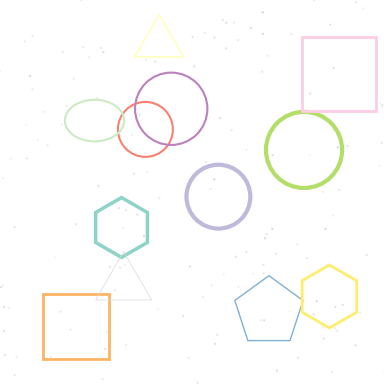[{"shape": "hexagon", "thickness": 2.5, "radius": 0.39, "center": [0.316, 0.409]}, {"shape": "triangle", "thickness": 1, "radius": 0.37, "center": [0.413, 0.889]}, {"shape": "circle", "thickness": 3, "radius": 0.41, "center": [0.567, 0.489]}, {"shape": "circle", "thickness": 1.5, "radius": 0.36, "center": [0.378, 0.664]}, {"shape": "pentagon", "thickness": 1, "radius": 0.47, "center": [0.698, 0.191]}, {"shape": "square", "thickness": 2, "radius": 0.43, "center": [0.198, 0.152]}, {"shape": "circle", "thickness": 3, "radius": 0.49, "center": [0.79, 0.611]}, {"shape": "square", "thickness": 2, "radius": 0.48, "center": [0.881, 0.808]}, {"shape": "triangle", "thickness": 0.5, "radius": 0.42, "center": [0.321, 0.263]}, {"shape": "circle", "thickness": 1.5, "radius": 0.47, "center": [0.445, 0.717]}, {"shape": "oval", "thickness": 1.5, "radius": 0.39, "center": [0.246, 0.687]}, {"shape": "hexagon", "thickness": 2, "radius": 0.41, "center": [0.856, 0.23]}]